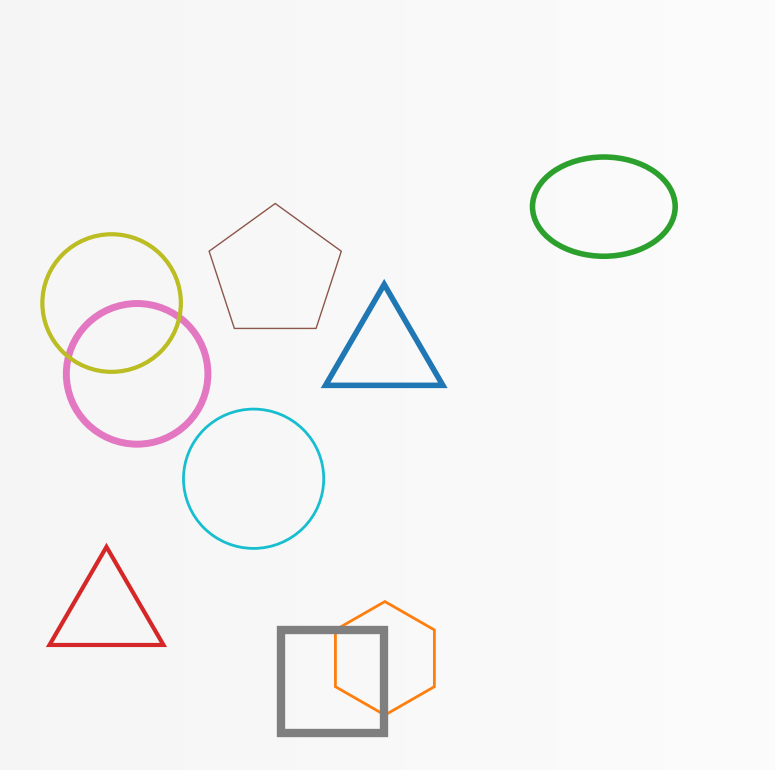[{"shape": "triangle", "thickness": 2, "radius": 0.44, "center": [0.496, 0.543]}, {"shape": "hexagon", "thickness": 1, "radius": 0.37, "center": [0.497, 0.145]}, {"shape": "oval", "thickness": 2, "radius": 0.46, "center": [0.779, 0.732]}, {"shape": "triangle", "thickness": 1.5, "radius": 0.42, "center": [0.137, 0.205]}, {"shape": "pentagon", "thickness": 0.5, "radius": 0.45, "center": [0.355, 0.646]}, {"shape": "circle", "thickness": 2.5, "radius": 0.46, "center": [0.177, 0.514]}, {"shape": "square", "thickness": 3, "radius": 0.33, "center": [0.429, 0.114]}, {"shape": "circle", "thickness": 1.5, "radius": 0.45, "center": [0.144, 0.606]}, {"shape": "circle", "thickness": 1, "radius": 0.45, "center": [0.327, 0.378]}]